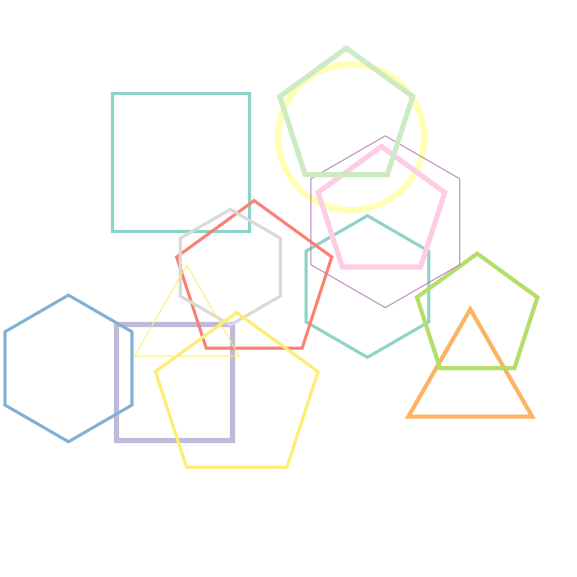[{"shape": "hexagon", "thickness": 1.5, "radius": 0.61, "center": [0.636, 0.503]}, {"shape": "square", "thickness": 1.5, "radius": 0.59, "center": [0.313, 0.719]}, {"shape": "circle", "thickness": 3, "radius": 0.63, "center": [0.608, 0.761]}, {"shape": "square", "thickness": 2.5, "radius": 0.5, "center": [0.301, 0.338]}, {"shape": "pentagon", "thickness": 1.5, "radius": 0.71, "center": [0.44, 0.51]}, {"shape": "hexagon", "thickness": 1.5, "radius": 0.63, "center": [0.119, 0.361]}, {"shape": "triangle", "thickness": 2, "radius": 0.62, "center": [0.814, 0.34]}, {"shape": "pentagon", "thickness": 2, "radius": 0.55, "center": [0.826, 0.45]}, {"shape": "pentagon", "thickness": 2.5, "radius": 0.58, "center": [0.66, 0.63]}, {"shape": "hexagon", "thickness": 1.5, "radius": 0.5, "center": [0.399, 0.537]}, {"shape": "hexagon", "thickness": 0.5, "radius": 0.74, "center": [0.667, 0.615]}, {"shape": "pentagon", "thickness": 2.5, "radius": 0.6, "center": [0.6, 0.795]}, {"shape": "pentagon", "thickness": 1.5, "radius": 0.74, "center": [0.41, 0.31]}, {"shape": "triangle", "thickness": 0.5, "radius": 0.52, "center": [0.324, 0.435]}]